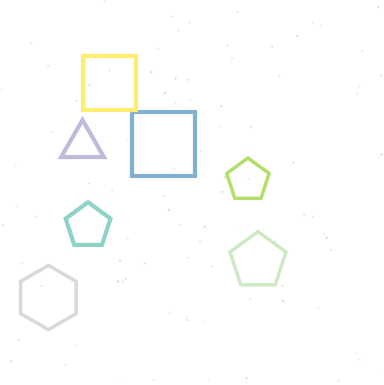[{"shape": "pentagon", "thickness": 3, "radius": 0.31, "center": [0.229, 0.413]}, {"shape": "triangle", "thickness": 3, "radius": 0.32, "center": [0.214, 0.624]}, {"shape": "square", "thickness": 3, "radius": 0.41, "center": [0.425, 0.625]}, {"shape": "pentagon", "thickness": 2.5, "radius": 0.29, "center": [0.644, 0.532]}, {"shape": "hexagon", "thickness": 2.5, "radius": 0.42, "center": [0.126, 0.227]}, {"shape": "pentagon", "thickness": 2.5, "radius": 0.38, "center": [0.67, 0.322]}, {"shape": "square", "thickness": 3, "radius": 0.35, "center": [0.285, 0.784]}]